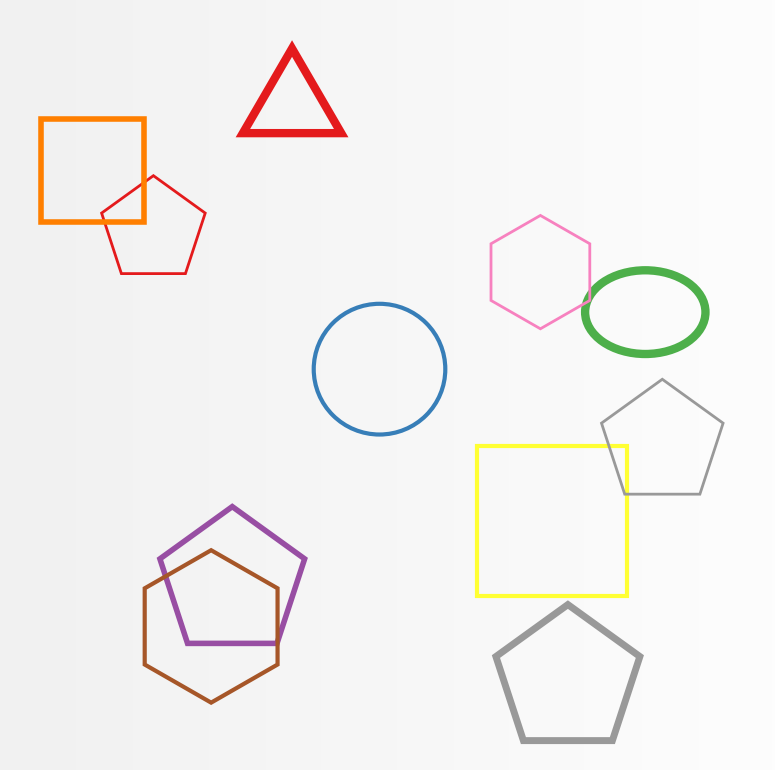[{"shape": "triangle", "thickness": 3, "radius": 0.37, "center": [0.377, 0.864]}, {"shape": "pentagon", "thickness": 1, "radius": 0.35, "center": [0.198, 0.702]}, {"shape": "circle", "thickness": 1.5, "radius": 0.42, "center": [0.49, 0.521]}, {"shape": "oval", "thickness": 3, "radius": 0.39, "center": [0.833, 0.595]}, {"shape": "pentagon", "thickness": 2, "radius": 0.49, "center": [0.3, 0.244]}, {"shape": "square", "thickness": 2, "radius": 0.33, "center": [0.12, 0.779]}, {"shape": "square", "thickness": 1.5, "radius": 0.49, "center": [0.712, 0.323]}, {"shape": "hexagon", "thickness": 1.5, "radius": 0.49, "center": [0.272, 0.186]}, {"shape": "hexagon", "thickness": 1, "radius": 0.37, "center": [0.697, 0.647]}, {"shape": "pentagon", "thickness": 2.5, "radius": 0.49, "center": [0.733, 0.117]}, {"shape": "pentagon", "thickness": 1, "radius": 0.41, "center": [0.855, 0.425]}]